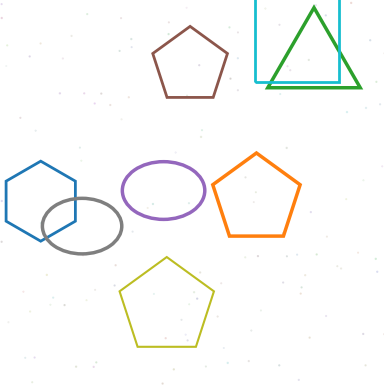[{"shape": "hexagon", "thickness": 2, "radius": 0.52, "center": [0.106, 0.477]}, {"shape": "pentagon", "thickness": 2.5, "radius": 0.6, "center": [0.666, 0.483]}, {"shape": "triangle", "thickness": 2.5, "radius": 0.69, "center": [0.816, 0.841]}, {"shape": "oval", "thickness": 2.5, "radius": 0.54, "center": [0.425, 0.505]}, {"shape": "pentagon", "thickness": 2, "radius": 0.51, "center": [0.494, 0.829]}, {"shape": "oval", "thickness": 2.5, "radius": 0.52, "center": [0.213, 0.413]}, {"shape": "pentagon", "thickness": 1.5, "radius": 0.64, "center": [0.433, 0.203]}, {"shape": "square", "thickness": 2, "radius": 0.54, "center": [0.772, 0.896]}]